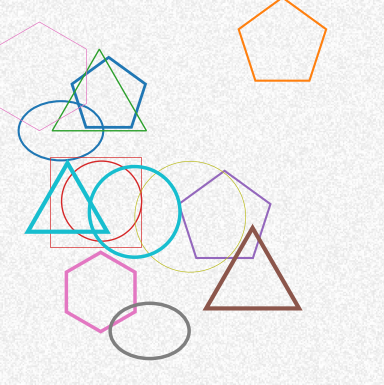[{"shape": "pentagon", "thickness": 2, "radius": 0.5, "center": [0.282, 0.751]}, {"shape": "oval", "thickness": 1.5, "radius": 0.55, "center": [0.158, 0.66]}, {"shape": "pentagon", "thickness": 1.5, "radius": 0.6, "center": [0.734, 0.887]}, {"shape": "triangle", "thickness": 1, "radius": 0.71, "center": [0.258, 0.731]}, {"shape": "circle", "thickness": 1, "radius": 0.52, "center": [0.264, 0.478]}, {"shape": "square", "thickness": 0.5, "radius": 0.59, "center": [0.248, 0.476]}, {"shape": "pentagon", "thickness": 1.5, "radius": 0.63, "center": [0.583, 0.431]}, {"shape": "triangle", "thickness": 3, "radius": 0.7, "center": [0.656, 0.269]}, {"shape": "hexagon", "thickness": 0.5, "radius": 0.71, "center": [0.102, 0.802]}, {"shape": "hexagon", "thickness": 2.5, "radius": 0.51, "center": [0.262, 0.242]}, {"shape": "oval", "thickness": 2.5, "radius": 0.51, "center": [0.389, 0.14]}, {"shape": "circle", "thickness": 0.5, "radius": 0.72, "center": [0.494, 0.437]}, {"shape": "circle", "thickness": 2.5, "radius": 0.59, "center": [0.35, 0.45]}, {"shape": "triangle", "thickness": 3, "radius": 0.6, "center": [0.175, 0.458]}]